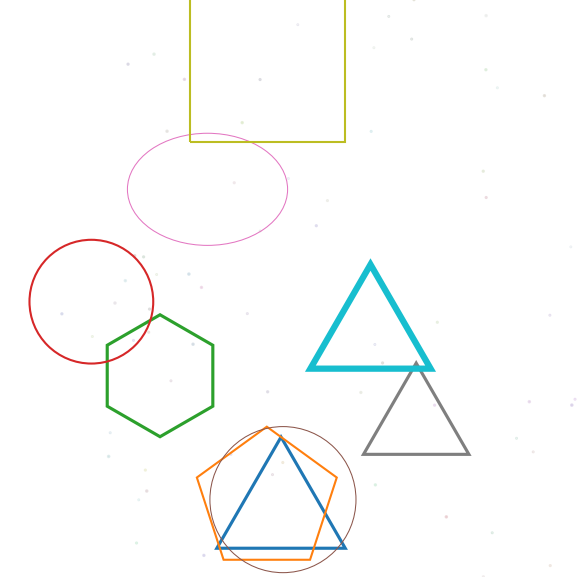[{"shape": "triangle", "thickness": 1.5, "radius": 0.64, "center": [0.487, 0.114]}, {"shape": "pentagon", "thickness": 1, "radius": 0.64, "center": [0.462, 0.133]}, {"shape": "hexagon", "thickness": 1.5, "radius": 0.53, "center": [0.277, 0.348]}, {"shape": "circle", "thickness": 1, "radius": 0.54, "center": [0.158, 0.477]}, {"shape": "circle", "thickness": 0.5, "radius": 0.63, "center": [0.49, 0.134]}, {"shape": "oval", "thickness": 0.5, "radius": 0.69, "center": [0.359, 0.671]}, {"shape": "triangle", "thickness": 1.5, "radius": 0.53, "center": [0.721, 0.265]}, {"shape": "square", "thickness": 1, "radius": 0.67, "center": [0.463, 0.888]}, {"shape": "triangle", "thickness": 3, "radius": 0.6, "center": [0.642, 0.421]}]